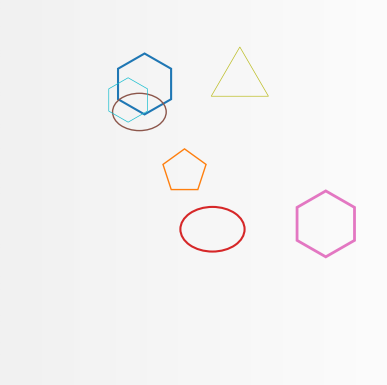[{"shape": "hexagon", "thickness": 1.5, "radius": 0.4, "center": [0.373, 0.782]}, {"shape": "pentagon", "thickness": 1, "radius": 0.29, "center": [0.476, 0.555]}, {"shape": "oval", "thickness": 1.5, "radius": 0.41, "center": [0.548, 0.405]}, {"shape": "oval", "thickness": 1, "radius": 0.35, "center": [0.36, 0.709]}, {"shape": "hexagon", "thickness": 2, "radius": 0.43, "center": [0.841, 0.418]}, {"shape": "triangle", "thickness": 0.5, "radius": 0.43, "center": [0.619, 0.793]}, {"shape": "hexagon", "thickness": 0.5, "radius": 0.29, "center": [0.331, 0.74]}]